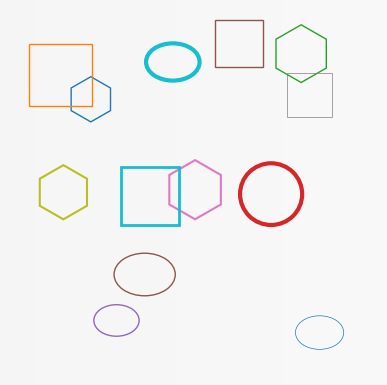[{"shape": "hexagon", "thickness": 1, "radius": 0.29, "center": [0.234, 0.742]}, {"shape": "oval", "thickness": 0.5, "radius": 0.31, "center": [0.825, 0.136]}, {"shape": "square", "thickness": 1, "radius": 0.41, "center": [0.155, 0.805]}, {"shape": "hexagon", "thickness": 1, "radius": 0.37, "center": [0.777, 0.861]}, {"shape": "circle", "thickness": 3, "radius": 0.4, "center": [0.7, 0.496]}, {"shape": "oval", "thickness": 1, "radius": 0.29, "center": [0.301, 0.168]}, {"shape": "square", "thickness": 1, "radius": 0.31, "center": [0.617, 0.888]}, {"shape": "oval", "thickness": 1, "radius": 0.39, "center": [0.373, 0.287]}, {"shape": "hexagon", "thickness": 1.5, "radius": 0.38, "center": [0.503, 0.507]}, {"shape": "square", "thickness": 0.5, "radius": 0.29, "center": [0.798, 0.753]}, {"shape": "hexagon", "thickness": 1.5, "radius": 0.35, "center": [0.164, 0.501]}, {"shape": "square", "thickness": 2, "radius": 0.38, "center": [0.387, 0.49]}, {"shape": "oval", "thickness": 3, "radius": 0.35, "center": [0.446, 0.839]}]